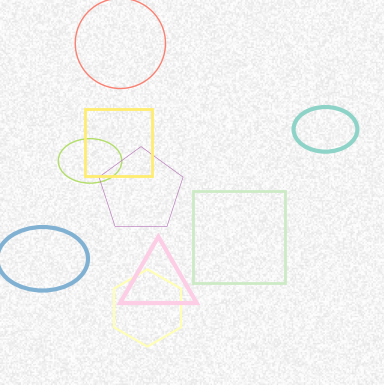[{"shape": "oval", "thickness": 3, "radius": 0.41, "center": [0.845, 0.664]}, {"shape": "hexagon", "thickness": 1.5, "radius": 0.5, "center": [0.383, 0.2]}, {"shape": "circle", "thickness": 1, "radius": 0.59, "center": [0.313, 0.887]}, {"shape": "oval", "thickness": 3, "radius": 0.59, "center": [0.111, 0.328]}, {"shape": "oval", "thickness": 1, "radius": 0.41, "center": [0.234, 0.582]}, {"shape": "triangle", "thickness": 3, "radius": 0.57, "center": [0.411, 0.27]}, {"shape": "pentagon", "thickness": 0.5, "radius": 0.57, "center": [0.366, 0.505]}, {"shape": "square", "thickness": 2, "radius": 0.59, "center": [0.62, 0.385]}, {"shape": "square", "thickness": 2, "radius": 0.43, "center": [0.307, 0.629]}]